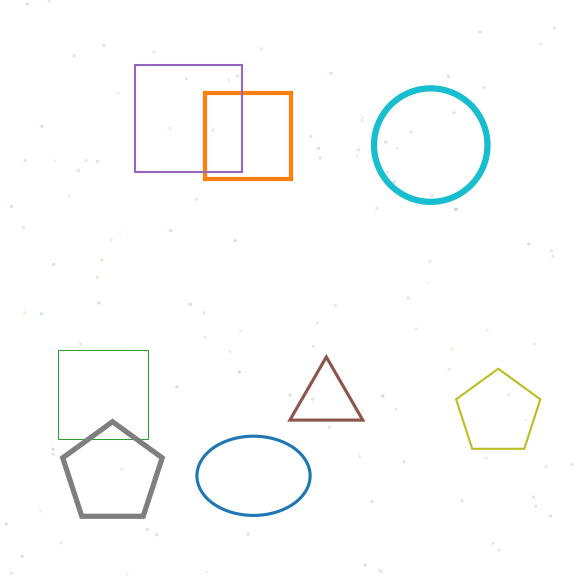[{"shape": "oval", "thickness": 1.5, "radius": 0.49, "center": [0.439, 0.175]}, {"shape": "square", "thickness": 2, "radius": 0.37, "center": [0.43, 0.764]}, {"shape": "square", "thickness": 0.5, "radius": 0.39, "center": [0.178, 0.316]}, {"shape": "square", "thickness": 1, "radius": 0.46, "center": [0.326, 0.794]}, {"shape": "triangle", "thickness": 1.5, "radius": 0.36, "center": [0.565, 0.308]}, {"shape": "pentagon", "thickness": 2.5, "radius": 0.45, "center": [0.195, 0.178]}, {"shape": "pentagon", "thickness": 1, "radius": 0.38, "center": [0.863, 0.284]}, {"shape": "circle", "thickness": 3, "radius": 0.49, "center": [0.746, 0.748]}]